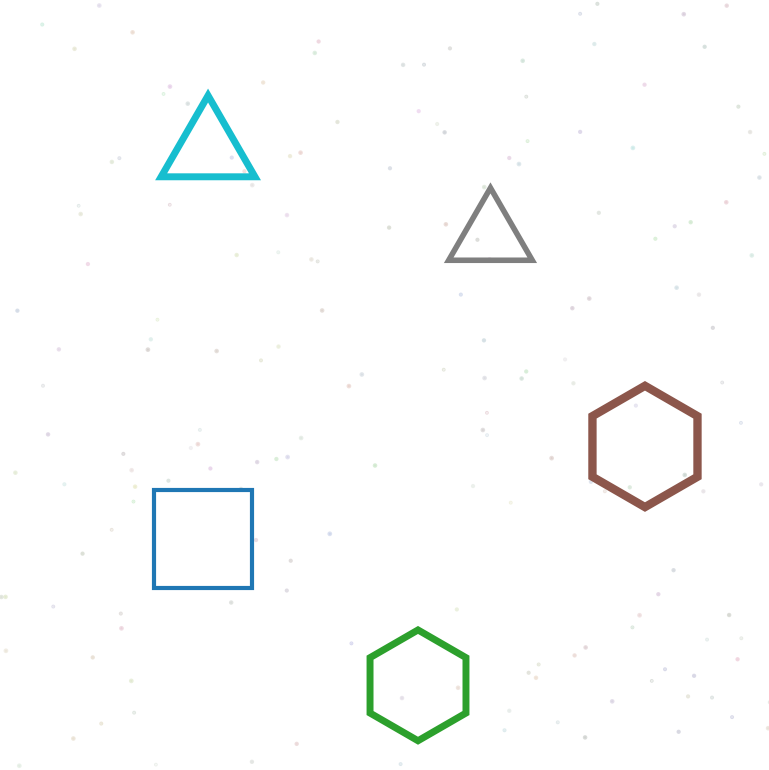[{"shape": "square", "thickness": 1.5, "radius": 0.32, "center": [0.263, 0.3]}, {"shape": "hexagon", "thickness": 2.5, "radius": 0.36, "center": [0.543, 0.11]}, {"shape": "hexagon", "thickness": 3, "radius": 0.39, "center": [0.838, 0.42]}, {"shape": "triangle", "thickness": 2, "radius": 0.31, "center": [0.637, 0.693]}, {"shape": "triangle", "thickness": 2.5, "radius": 0.35, "center": [0.27, 0.806]}]